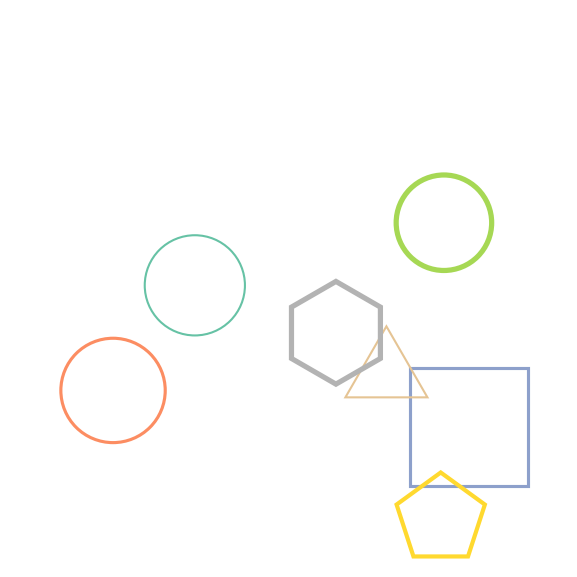[{"shape": "circle", "thickness": 1, "radius": 0.43, "center": [0.337, 0.505]}, {"shape": "circle", "thickness": 1.5, "radius": 0.45, "center": [0.196, 0.323]}, {"shape": "square", "thickness": 1.5, "radius": 0.51, "center": [0.812, 0.26]}, {"shape": "circle", "thickness": 2.5, "radius": 0.41, "center": [0.769, 0.613]}, {"shape": "pentagon", "thickness": 2, "radius": 0.4, "center": [0.763, 0.101]}, {"shape": "triangle", "thickness": 1, "radius": 0.41, "center": [0.669, 0.352]}, {"shape": "hexagon", "thickness": 2.5, "radius": 0.44, "center": [0.582, 0.423]}]